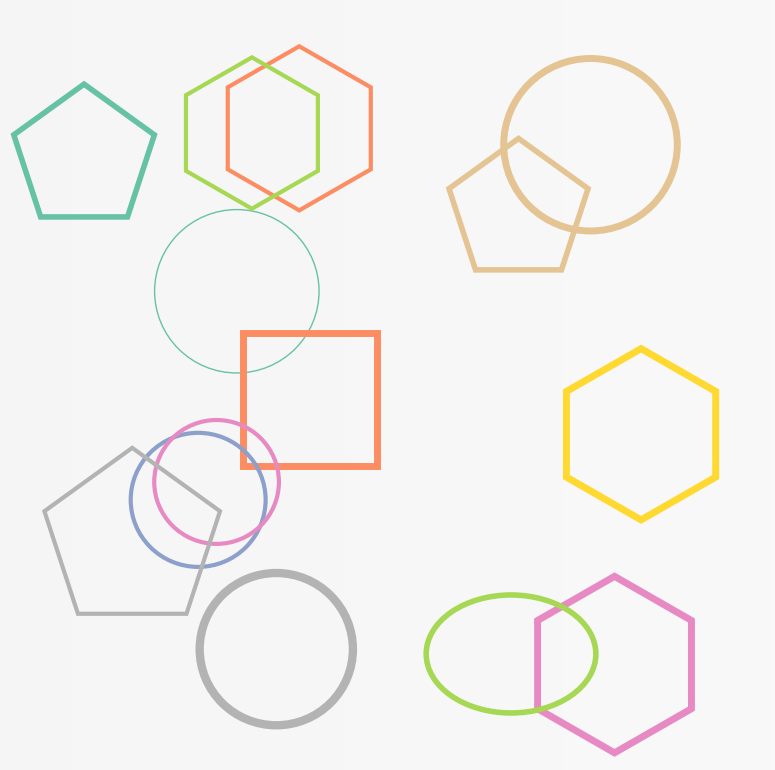[{"shape": "circle", "thickness": 0.5, "radius": 0.53, "center": [0.306, 0.622]}, {"shape": "pentagon", "thickness": 2, "radius": 0.48, "center": [0.108, 0.795]}, {"shape": "hexagon", "thickness": 1.5, "radius": 0.53, "center": [0.386, 0.833]}, {"shape": "square", "thickness": 2.5, "radius": 0.43, "center": [0.4, 0.481]}, {"shape": "circle", "thickness": 1.5, "radius": 0.44, "center": [0.256, 0.351]}, {"shape": "circle", "thickness": 1.5, "radius": 0.4, "center": [0.279, 0.374]}, {"shape": "hexagon", "thickness": 2.5, "radius": 0.57, "center": [0.793, 0.137]}, {"shape": "oval", "thickness": 2, "radius": 0.55, "center": [0.659, 0.151]}, {"shape": "hexagon", "thickness": 1.5, "radius": 0.49, "center": [0.325, 0.827]}, {"shape": "hexagon", "thickness": 2.5, "radius": 0.56, "center": [0.827, 0.436]}, {"shape": "circle", "thickness": 2.5, "radius": 0.56, "center": [0.762, 0.812]}, {"shape": "pentagon", "thickness": 2, "radius": 0.47, "center": [0.669, 0.726]}, {"shape": "pentagon", "thickness": 1.5, "radius": 0.6, "center": [0.171, 0.299]}, {"shape": "circle", "thickness": 3, "radius": 0.49, "center": [0.357, 0.157]}]